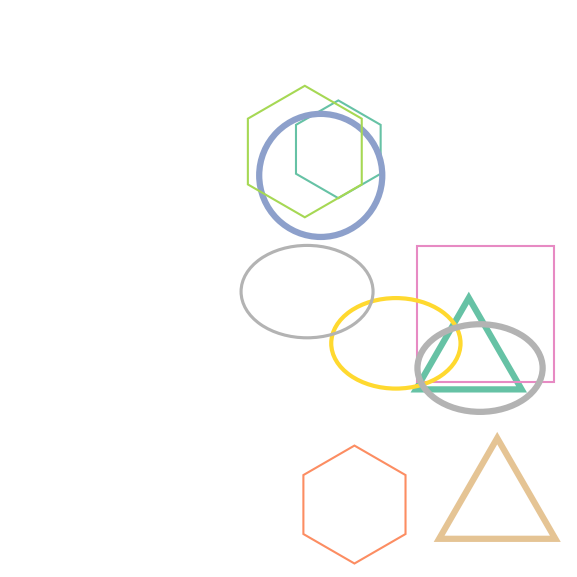[{"shape": "triangle", "thickness": 3, "radius": 0.53, "center": [0.812, 0.378]}, {"shape": "hexagon", "thickness": 1, "radius": 0.42, "center": [0.586, 0.741]}, {"shape": "hexagon", "thickness": 1, "radius": 0.51, "center": [0.614, 0.125]}, {"shape": "circle", "thickness": 3, "radius": 0.53, "center": [0.555, 0.695]}, {"shape": "square", "thickness": 1, "radius": 0.59, "center": [0.841, 0.456]}, {"shape": "hexagon", "thickness": 1, "radius": 0.57, "center": [0.528, 0.737]}, {"shape": "oval", "thickness": 2, "radius": 0.56, "center": [0.686, 0.405]}, {"shape": "triangle", "thickness": 3, "radius": 0.58, "center": [0.861, 0.124]}, {"shape": "oval", "thickness": 3, "radius": 0.54, "center": [0.831, 0.362]}, {"shape": "oval", "thickness": 1.5, "radius": 0.57, "center": [0.532, 0.494]}]